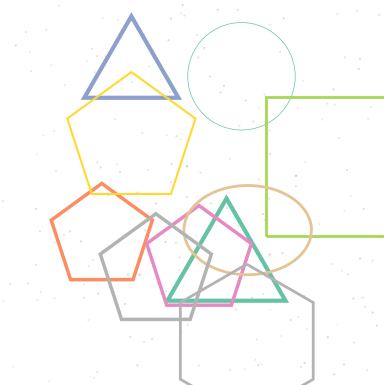[{"shape": "triangle", "thickness": 3, "radius": 0.89, "center": [0.588, 0.307]}, {"shape": "circle", "thickness": 0.5, "radius": 0.7, "center": [0.627, 0.802]}, {"shape": "pentagon", "thickness": 2.5, "radius": 0.69, "center": [0.264, 0.385]}, {"shape": "triangle", "thickness": 3, "radius": 0.71, "center": [0.341, 0.817]}, {"shape": "pentagon", "thickness": 2.5, "radius": 0.72, "center": [0.517, 0.323]}, {"shape": "square", "thickness": 2, "radius": 0.91, "center": [0.873, 0.568]}, {"shape": "pentagon", "thickness": 1.5, "radius": 0.88, "center": [0.341, 0.638]}, {"shape": "oval", "thickness": 2, "radius": 0.83, "center": [0.643, 0.402]}, {"shape": "pentagon", "thickness": 2.5, "radius": 0.76, "center": [0.405, 0.293]}, {"shape": "hexagon", "thickness": 2, "radius": 1.0, "center": [0.641, 0.115]}]